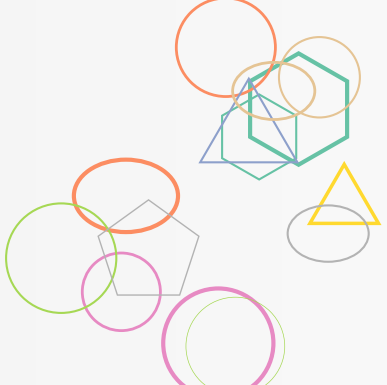[{"shape": "hexagon", "thickness": 3, "radius": 0.72, "center": [0.771, 0.717]}, {"shape": "hexagon", "thickness": 1.5, "radius": 0.55, "center": [0.669, 0.644]}, {"shape": "oval", "thickness": 3, "radius": 0.67, "center": [0.325, 0.491]}, {"shape": "circle", "thickness": 2, "radius": 0.64, "center": [0.583, 0.877]}, {"shape": "triangle", "thickness": 1.5, "radius": 0.72, "center": [0.642, 0.651]}, {"shape": "circle", "thickness": 3, "radius": 0.71, "center": [0.563, 0.109]}, {"shape": "circle", "thickness": 2, "radius": 0.5, "center": [0.313, 0.242]}, {"shape": "circle", "thickness": 0.5, "radius": 0.64, "center": [0.607, 0.101]}, {"shape": "circle", "thickness": 1.5, "radius": 0.71, "center": [0.158, 0.329]}, {"shape": "triangle", "thickness": 2.5, "radius": 0.51, "center": [0.888, 0.471]}, {"shape": "oval", "thickness": 2, "radius": 0.53, "center": [0.706, 0.764]}, {"shape": "circle", "thickness": 1.5, "radius": 0.52, "center": [0.824, 0.799]}, {"shape": "pentagon", "thickness": 1, "radius": 0.68, "center": [0.383, 0.344]}, {"shape": "oval", "thickness": 1.5, "radius": 0.52, "center": [0.847, 0.393]}]